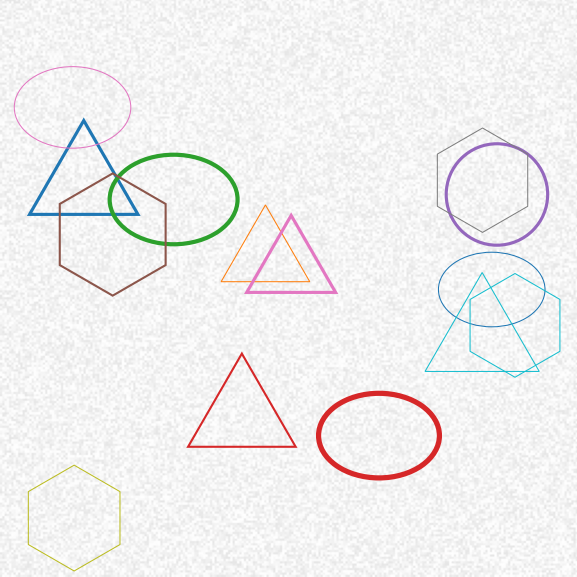[{"shape": "triangle", "thickness": 1.5, "radius": 0.54, "center": [0.145, 0.682]}, {"shape": "oval", "thickness": 0.5, "radius": 0.46, "center": [0.851, 0.498]}, {"shape": "triangle", "thickness": 0.5, "radius": 0.44, "center": [0.46, 0.556]}, {"shape": "oval", "thickness": 2, "radius": 0.55, "center": [0.301, 0.654]}, {"shape": "triangle", "thickness": 1, "radius": 0.54, "center": [0.419, 0.279]}, {"shape": "oval", "thickness": 2.5, "radius": 0.52, "center": [0.656, 0.245]}, {"shape": "circle", "thickness": 1.5, "radius": 0.44, "center": [0.86, 0.662]}, {"shape": "hexagon", "thickness": 1, "radius": 0.53, "center": [0.195, 0.593]}, {"shape": "triangle", "thickness": 1.5, "radius": 0.44, "center": [0.504, 0.537]}, {"shape": "oval", "thickness": 0.5, "radius": 0.5, "center": [0.126, 0.813]}, {"shape": "hexagon", "thickness": 0.5, "radius": 0.45, "center": [0.836, 0.687]}, {"shape": "hexagon", "thickness": 0.5, "radius": 0.46, "center": [0.128, 0.102]}, {"shape": "triangle", "thickness": 0.5, "radius": 0.57, "center": [0.835, 0.413]}, {"shape": "hexagon", "thickness": 0.5, "radius": 0.45, "center": [0.892, 0.436]}]